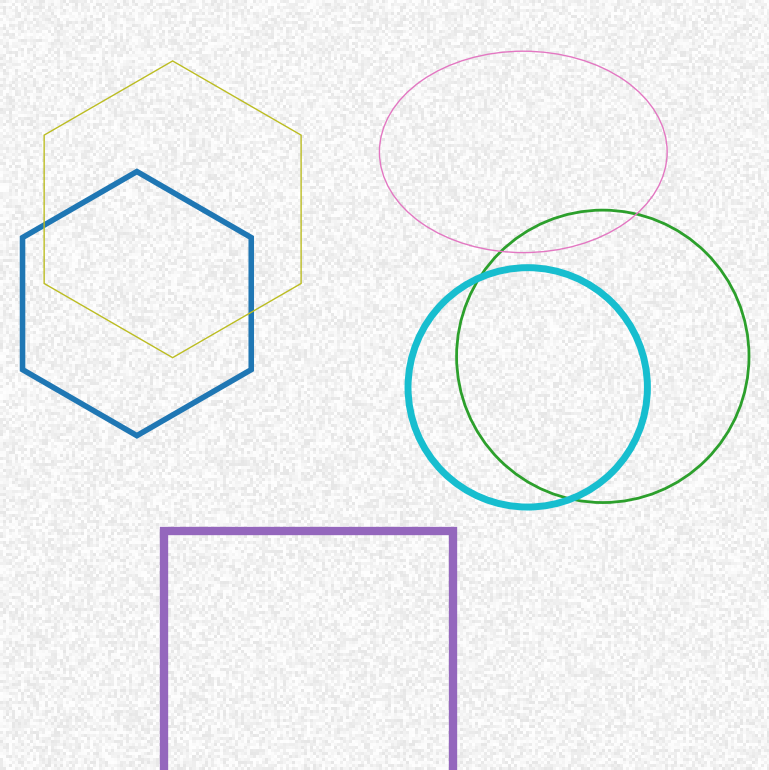[{"shape": "hexagon", "thickness": 2, "radius": 0.86, "center": [0.178, 0.606]}, {"shape": "circle", "thickness": 1, "radius": 0.95, "center": [0.783, 0.537]}, {"shape": "square", "thickness": 3, "radius": 0.94, "center": [0.4, 0.123]}, {"shape": "oval", "thickness": 0.5, "radius": 0.93, "center": [0.68, 0.803]}, {"shape": "hexagon", "thickness": 0.5, "radius": 0.96, "center": [0.224, 0.728]}, {"shape": "circle", "thickness": 2.5, "radius": 0.78, "center": [0.685, 0.497]}]